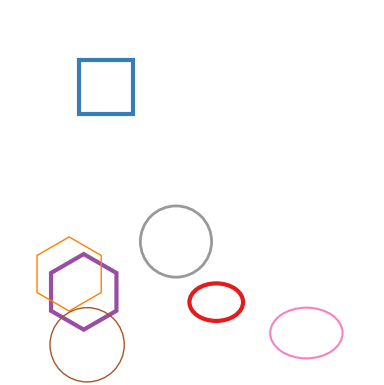[{"shape": "oval", "thickness": 3, "radius": 0.35, "center": [0.562, 0.215]}, {"shape": "square", "thickness": 3, "radius": 0.35, "center": [0.275, 0.774]}, {"shape": "hexagon", "thickness": 3, "radius": 0.49, "center": [0.217, 0.242]}, {"shape": "hexagon", "thickness": 1, "radius": 0.48, "center": [0.18, 0.288]}, {"shape": "circle", "thickness": 1, "radius": 0.48, "center": [0.226, 0.104]}, {"shape": "oval", "thickness": 1.5, "radius": 0.47, "center": [0.796, 0.135]}, {"shape": "circle", "thickness": 2, "radius": 0.46, "center": [0.457, 0.373]}]